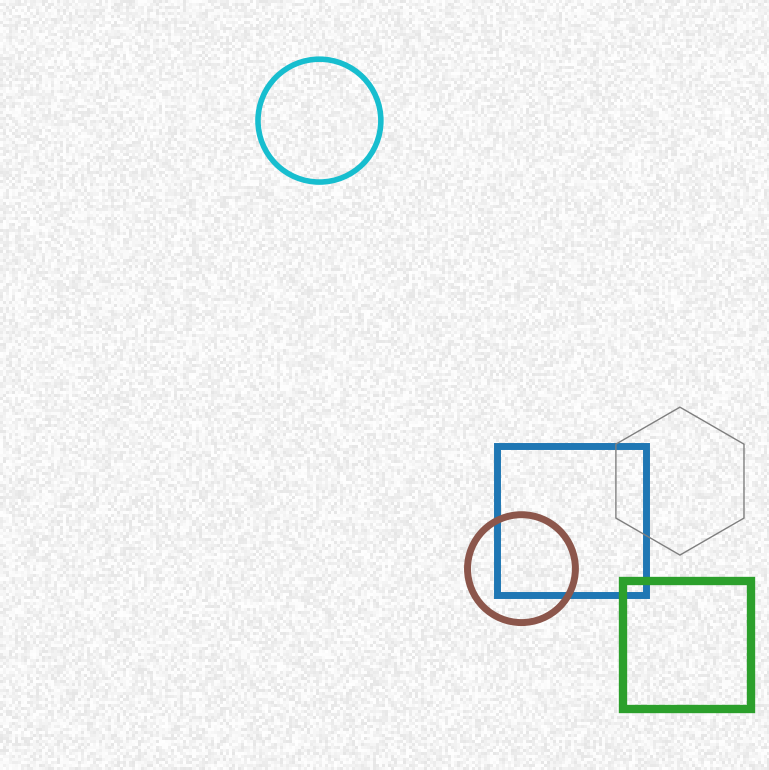[{"shape": "square", "thickness": 2.5, "radius": 0.48, "center": [0.743, 0.324]}, {"shape": "square", "thickness": 3, "radius": 0.41, "center": [0.892, 0.163]}, {"shape": "circle", "thickness": 2.5, "radius": 0.35, "center": [0.677, 0.262]}, {"shape": "hexagon", "thickness": 0.5, "radius": 0.48, "center": [0.883, 0.375]}, {"shape": "circle", "thickness": 2, "radius": 0.4, "center": [0.415, 0.843]}]